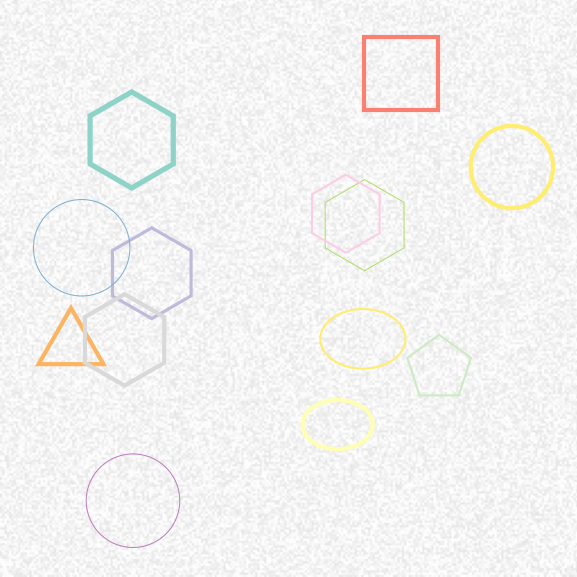[{"shape": "hexagon", "thickness": 2.5, "radius": 0.42, "center": [0.228, 0.757]}, {"shape": "oval", "thickness": 2, "radius": 0.3, "center": [0.585, 0.264]}, {"shape": "hexagon", "thickness": 1.5, "radius": 0.39, "center": [0.263, 0.526]}, {"shape": "square", "thickness": 2, "radius": 0.32, "center": [0.694, 0.872]}, {"shape": "circle", "thickness": 0.5, "radius": 0.42, "center": [0.141, 0.57]}, {"shape": "triangle", "thickness": 2, "radius": 0.32, "center": [0.123, 0.401]}, {"shape": "hexagon", "thickness": 0.5, "radius": 0.39, "center": [0.631, 0.609]}, {"shape": "hexagon", "thickness": 1, "radius": 0.34, "center": [0.599, 0.629]}, {"shape": "hexagon", "thickness": 2, "radius": 0.4, "center": [0.216, 0.411]}, {"shape": "circle", "thickness": 0.5, "radius": 0.4, "center": [0.23, 0.132]}, {"shape": "pentagon", "thickness": 1, "radius": 0.29, "center": [0.76, 0.362]}, {"shape": "oval", "thickness": 1, "radius": 0.37, "center": [0.628, 0.412]}, {"shape": "circle", "thickness": 2, "radius": 0.36, "center": [0.886, 0.71]}]